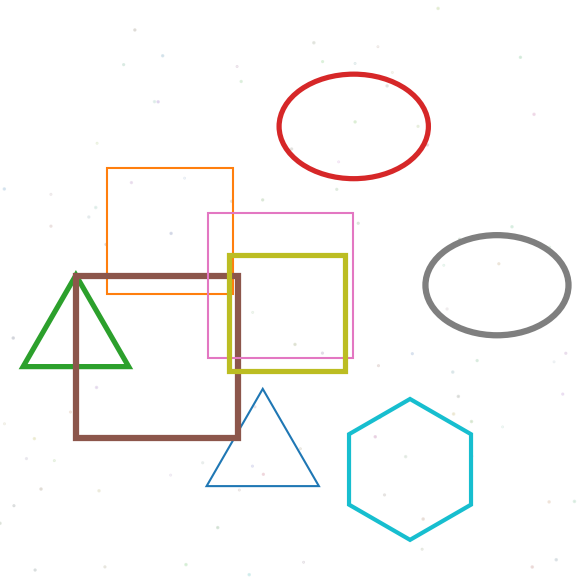[{"shape": "triangle", "thickness": 1, "radius": 0.56, "center": [0.455, 0.214]}, {"shape": "square", "thickness": 1, "radius": 0.55, "center": [0.294, 0.599]}, {"shape": "triangle", "thickness": 2.5, "radius": 0.53, "center": [0.131, 0.417]}, {"shape": "oval", "thickness": 2.5, "radius": 0.65, "center": [0.613, 0.78]}, {"shape": "square", "thickness": 3, "radius": 0.7, "center": [0.272, 0.381]}, {"shape": "square", "thickness": 1, "radius": 0.63, "center": [0.486, 0.505]}, {"shape": "oval", "thickness": 3, "radius": 0.62, "center": [0.861, 0.505]}, {"shape": "square", "thickness": 2.5, "radius": 0.5, "center": [0.497, 0.457]}, {"shape": "hexagon", "thickness": 2, "radius": 0.61, "center": [0.71, 0.186]}]